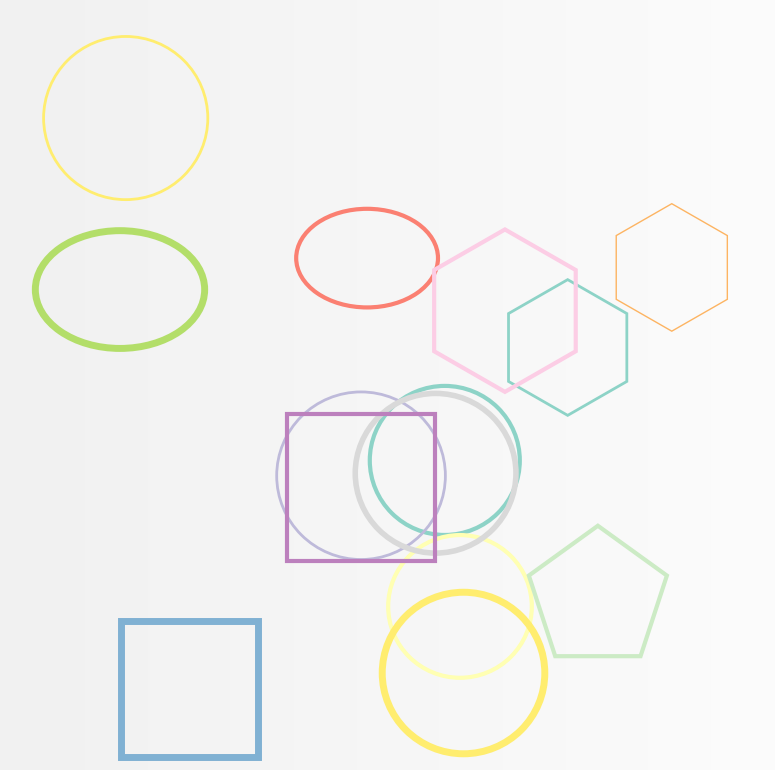[{"shape": "circle", "thickness": 1.5, "radius": 0.48, "center": [0.574, 0.402]}, {"shape": "hexagon", "thickness": 1, "radius": 0.44, "center": [0.732, 0.549]}, {"shape": "circle", "thickness": 1.5, "radius": 0.46, "center": [0.594, 0.212]}, {"shape": "circle", "thickness": 1, "radius": 0.54, "center": [0.466, 0.382]}, {"shape": "oval", "thickness": 1.5, "radius": 0.46, "center": [0.474, 0.665]}, {"shape": "square", "thickness": 2.5, "radius": 0.44, "center": [0.245, 0.105]}, {"shape": "hexagon", "thickness": 0.5, "radius": 0.41, "center": [0.867, 0.653]}, {"shape": "oval", "thickness": 2.5, "radius": 0.55, "center": [0.155, 0.624]}, {"shape": "hexagon", "thickness": 1.5, "radius": 0.53, "center": [0.652, 0.597]}, {"shape": "circle", "thickness": 2, "radius": 0.52, "center": [0.562, 0.385]}, {"shape": "square", "thickness": 1.5, "radius": 0.48, "center": [0.466, 0.367]}, {"shape": "pentagon", "thickness": 1.5, "radius": 0.47, "center": [0.771, 0.224]}, {"shape": "circle", "thickness": 1, "radius": 0.53, "center": [0.162, 0.847]}, {"shape": "circle", "thickness": 2.5, "radius": 0.52, "center": [0.598, 0.126]}]